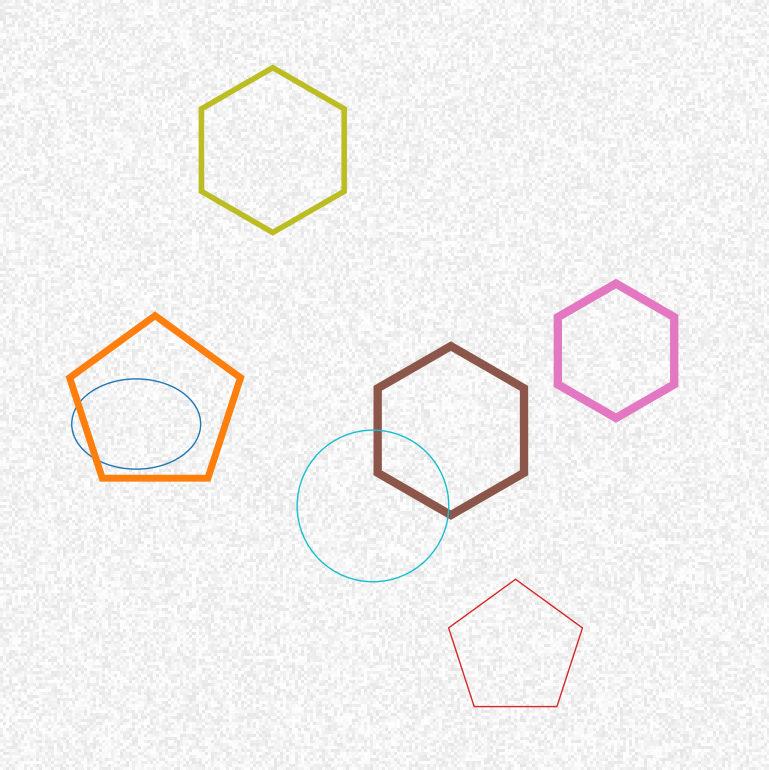[{"shape": "oval", "thickness": 0.5, "radius": 0.42, "center": [0.177, 0.449]}, {"shape": "pentagon", "thickness": 2.5, "radius": 0.58, "center": [0.201, 0.473]}, {"shape": "pentagon", "thickness": 0.5, "radius": 0.46, "center": [0.67, 0.156]}, {"shape": "hexagon", "thickness": 3, "radius": 0.55, "center": [0.586, 0.441]}, {"shape": "hexagon", "thickness": 3, "radius": 0.44, "center": [0.8, 0.544]}, {"shape": "hexagon", "thickness": 2, "radius": 0.54, "center": [0.354, 0.805]}, {"shape": "circle", "thickness": 0.5, "radius": 0.49, "center": [0.484, 0.343]}]